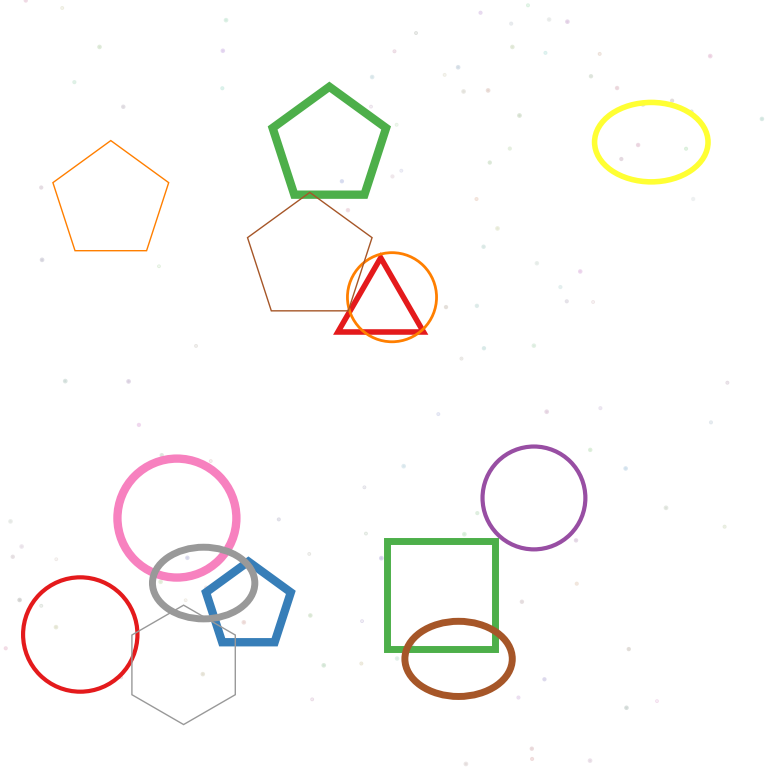[{"shape": "circle", "thickness": 1.5, "radius": 0.37, "center": [0.104, 0.176]}, {"shape": "triangle", "thickness": 2, "radius": 0.32, "center": [0.494, 0.601]}, {"shape": "pentagon", "thickness": 3, "radius": 0.29, "center": [0.323, 0.213]}, {"shape": "pentagon", "thickness": 3, "radius": 0.39, "center": [0.428, 0.81]}, {"shape": "square", "thickness": 2.5, "radius": 0.35, "center": [0.573, 0.227]}, {"shape": "circle", "thickness": 1.5, "radius": 0.33, "center": [0.693, 0.353]}, {"shape": "pentagon", "thickness": 0.5, "radius": 0.4, "center": [0.144, 0.738]}, {"shape": "circle", "thickness": 1, "radius": 0.29, "center": [0.509, 0.614]}, {"shape": "oval", "thickness": 2, "radius": 0.37, "center": [0.846, 0.815]}, {"shape": "oval", "thickness": 2.5, "radius": 0.35, "center": [0.596, 0.144]}, {"shape": "pentagon", "thickness": 0.5, "radius": 0.43, "center": [0.402, 0.665]}, {"shape": "circle", "thickness": 3, "radius": 0.39, "center": [0.23, 0.327]}, {"shape": "oval", "thickness": 2.5, "radius": 0.33, "center": [0.264, 0.243]}, {"shape": "hexagon", "thickness": 0.5, "radius": 0.39, "center": [0.238, 0.137]}]